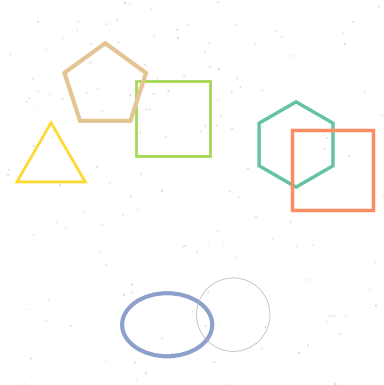[{"shape": "hexagon", "thickness": 2.5, "radius": 0.55, "center": [0.769, 0.625]}, {"shape": "square", "thickness": 2.5, "radius": 0.52, "center": [0.864, 0.558]}, {"shape": "oval", "thickness": 3, "radius": 0.59, "center": [0.434, 0.157]}, {"shape": "square", "thickness": 2, "radius": 0.48, "center": [0.449, 0.692]}, {"shape": "triangle", "thickness": 2, "radius": 0.51, "center": [0.133, 0.579]}, {"shape": "pentagon", "thickness": 3, "radius": 0.56, "center": [0.273, 0.776]}, {"shape": "circle", "thickness": 0.5, "radius": 0.48, "center": [0.606, 0.183]}]